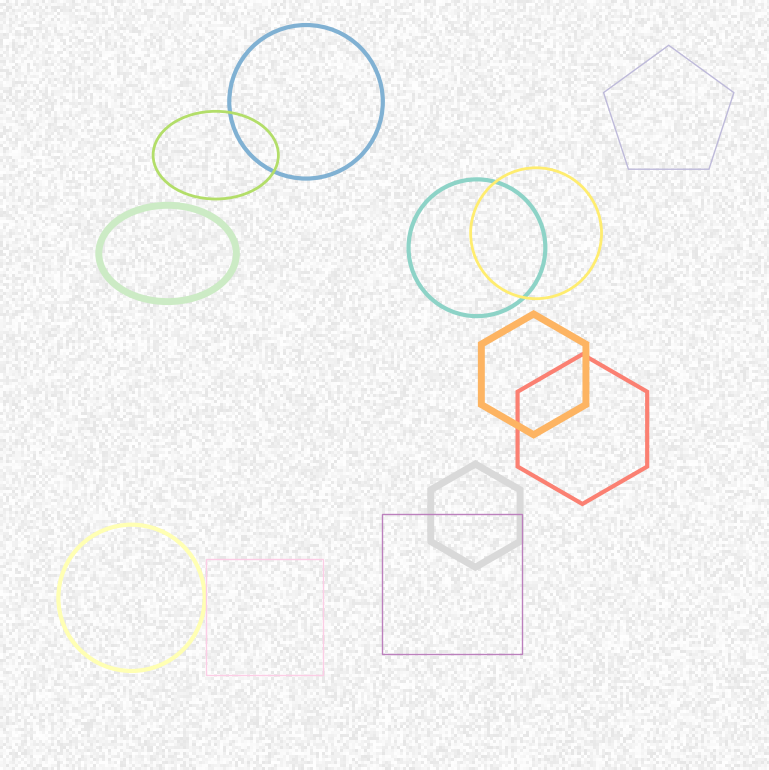[{"shape": "circle", "thickness": 1.5, "radius": 0.44, "center": [0.619, 0.678]}, {"shape": "circle", "thickness": 1.5, "radius": 0.47, "center": [0.171, 0.224]}, {"shape": "pentagon", "thickness": 0.5, "radius": 0.44, "center": [0.868, 0.852]}, {"shape": "hexagon", "thickness": 1.5, "radius": 0.49, "center": [0.756, 0.443]}, {"shape": "circle", "thickness": 1.5, "radius": 0.5, "center": [0.397, 0.868]}, {"shape": "hexagon", "thickness": 2.5, "radius": 0.39, "center": [0.693, 0.514]}, {"shape": "oval", "thickness": 1, "radius": 0.41, "center": [0.28, 0.798]}, {"shape": "square", "thickness": 0.5, "radius": 0.38, "center": [0.344, 0.198]}, {"shape": "hexagon", "thickness": 2.5, "radius": 0.34, "center": [0.617, 0.33]}, {"shape": "square", "thickness": 0.5, "radius": 0.46, "center": [0.587, 0.242]}, {"shape": "oval", "thickness": 2.5, "radius": 0.45, "center": [0.218, 0.671]}, {"shape": "circle", "thickness": 1, "radius": 0.42, "center": [0.696, 0.697]}]